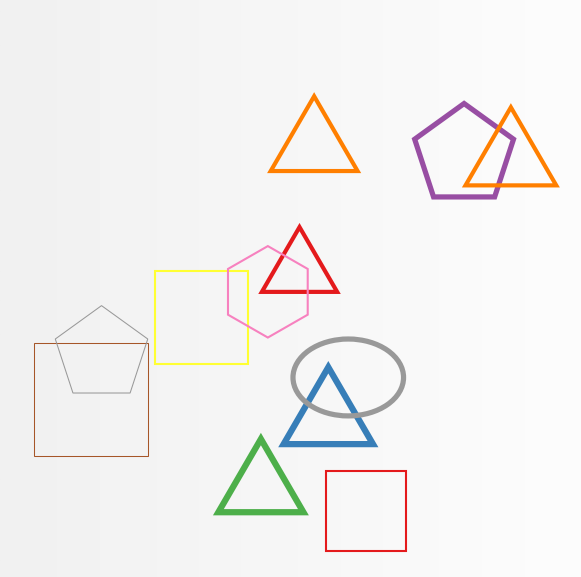[{"shape": "square", "thickness": 1, "radius": 0.34, "center": [0.63, 0.115]}, {"shape": "triangle", "thickness": 2, "radius": 0.37, "center": [0.515, 0.531]}, {"shape": "triangle", "thickness": 3, "radius": 0.44, "center": [0.565, 0.274]}, {"shape": "triangle", "thickness": 3, "radius": 0.42, "center": [0.449, 0.154]}, {"shape": "pentagon", "thickness": 2.5, "radius": 0.45, "center": [0.798, 0.73]}, {"shape": "triangle", "thickness": 2, "radius": 0.43, "center": [0.54, 0.746]}, {"shape": "triangle", "thickness": 2, "radius": 0.45, "center": [0.879, 0.723]}, {"shape": "square", "thickness": 1, "radius": 0.4, "center": [0.347, 0.45]}, {"shape": "square", "thickness": 0.5, "radius": 0.49, "center": [0.157, 0.308]}, {"shape": "hexagon", "thickness": 1, "radius": 0.4, "center": [0.461, 0.494]}, {"shape": "pentagon", "thickness": 0.5, "radius": 0.42, "center": [0.175, 0.386]}, {"shape": "oval", "thickness": 2.5, "radius": 0.48, "center": [0.599, 0.346]}]